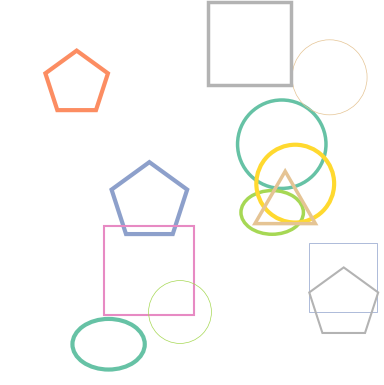[{"shape": "circle", "thickness": 2.5, "radius": 0.57, "center": [0.732, 0.625]}, {"shape": "oval", "thickness": 3, "radius": 0.47, "center": [0.282, 0.106]}, {"shape": "pentagon", "thickness": 3, "radius": 0.43, "center": [0.199, 0.783]}, {"shape": "pentagon", "thickness": 3, "radius": 0.52, "center": [0.388, 0.476]}, {"shape": "square", "thickness": 0.5, "radius": 0.45, "center": [0.891, 0.28]}, {"shape": "square", "thickness": 1.5, "radius": 0.58, "center": [0.387, 0.297]}, {"shape": "oval", "thickness": 2.5, "radius": 0.41, "center": [0.707, 0.448]}, {"shape": "circle", "thickness": 0.5, "radius": 0.41, "center": [0.468, 0.19]}, {"shape": "circle", "thickness": 3, "radius": 0.51, "center": [0.767, 0.523]}, {"shape": "circle", "thickness": 0.5, "radius": 0.49, "center": [0.856, 0.799]}, {"shape": "triangle", "thickness": 2.5, "radius": 0.45, "center": [0.741, 0.464]}, {"shape": "square", "thickness": 2.5, "radius": 0.54, "center": [0.649, 0.887]}, {"shape": "pentagon", "thickness": 1.5, "radius": 0.47, "center": [0.893, 0.211]}]